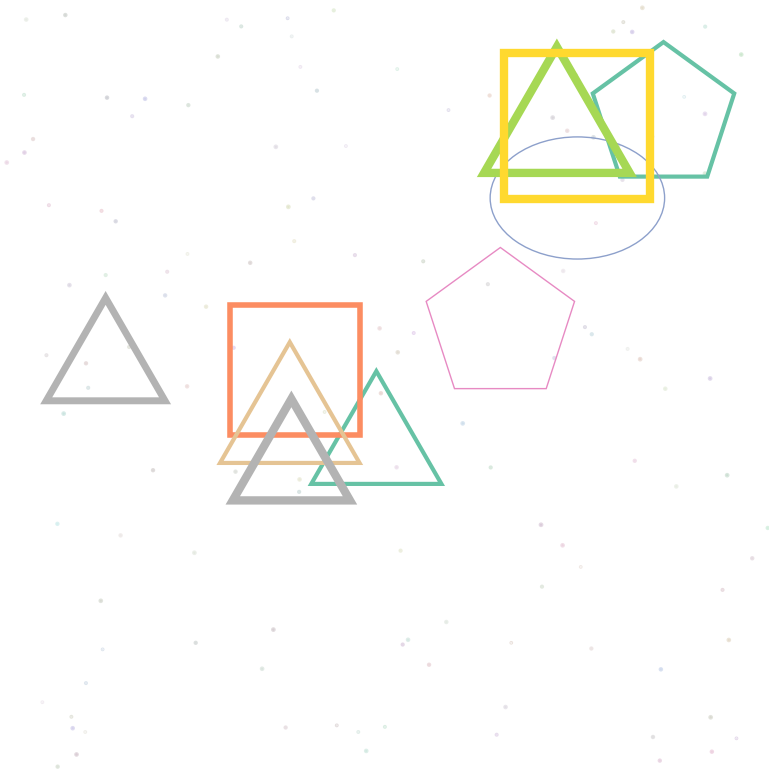[{"shape": "pentagon", "thickness": 1.5, "radius": 0.48, "center": [0.862, 0.849]}, {"shape": "triangle", "thickness": 1.5, "radius": 0.49, "center": [0.489, 0.42]}, {"shape": "square", "thickness": 2, "radius": 0.42, "center": [0.383, 0.52]}, {"shape": "oval", "thickness": 0.5, "radius": 0.57, "center": [0.75, 0.743]}, {"shape": "pentagon", "thickness": 0.5, "radius": 0.51, "center": [0.65, 0.577]}, {"shape": "triangle", "thickness": 3, "radius": 0.55, "center": [0.723, 0.83]}, {"shape": "square", "thickness": 3, "radius": 0.47, "center": [0.749, 0.837]}, {"shape": "triangle", "thickness": 1.5, "radius": 0.52, "center": [0.376, 0.451]}, {"shape": "triangle", "thickness": 2.5, "radius": 0.45, "center": [0.137, 0.524]}, {"shape": "triangle", "thickness": 3, "radius": 0.44, "center": [0.378, 0.394]}]